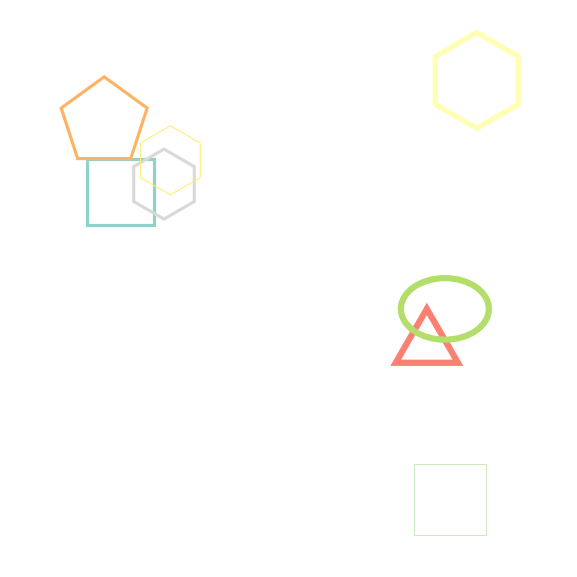[{"shape": "square", "thickness": 1.5, "radius": 0.29, "center": [0.208, 0.667]}, {"shape": "hexagon", "thickness": 2.5, "radius": 0.41, "center": [0.825, 0.86]}, {"shape": "triangle", "thickness": 3, "radius": 0.31, "center": [0.739, 0.402]}, {"shape": "pentagon", "thickness": 1.5, "radius": 0.39, "center": [0.18, 0.788]}, {"shape": "oval", "thickness": 3, "radius": 0.38, "center": [0.77, 0.464]}, {"shape": "hexagon", "thickness": 1.5, "radius": 0.3, "center": [0.284, 0.68]}, {"shape": "square", "thickness": 0.5, "radius": 0.31, "center": [0.779, 0.134]}, {"shape": "hexagon", "thickness": 0.5, "radius": 0.3, "center": [0.295, 0.722]}]